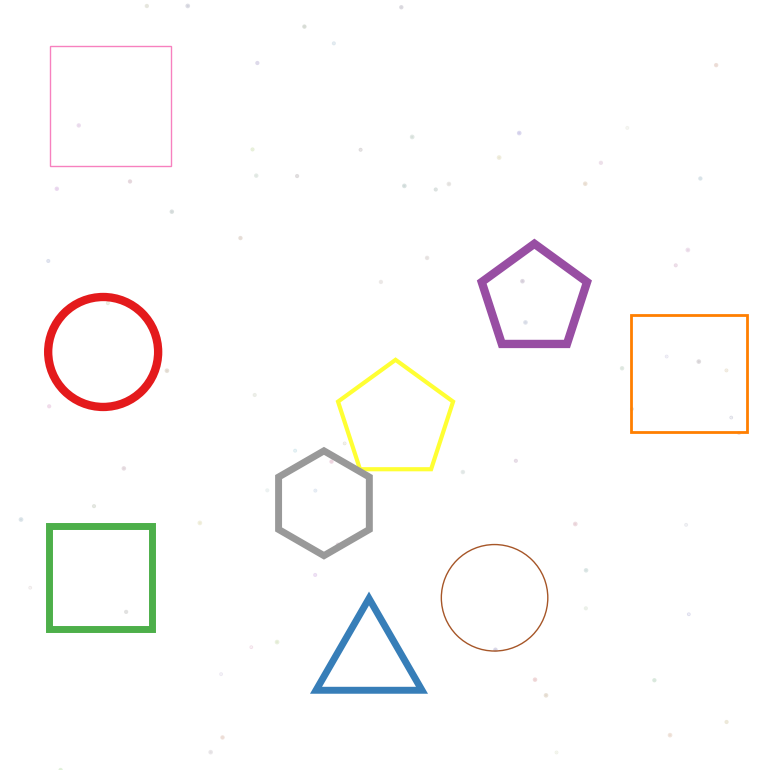[{"shape": "circle", "thickness": 3, "radius": 0.36, "center": [0.134, 0.543]}, {"shape": "triangle", "thickness": 2.5, "radius": 0.4, "center": [0.479, 0.143]}, {"shape": "square", "thickness": 2.5, "radius": 0.33, "center": [0.131, 0.25]}, {"shape": "pentagon", "thickness": 3, "radius": 0.36, "center": [0.694, 0.611]}, {"shape": "square", "thickness": 1, "radius": 0.38, "center": [0.895, 0.515]}, {"shape": "pentagon", "thickness": 1.5, "radius": 0.39, "center": [0.514, 0.454]}, {"shape": "circle", "thickness": 0.5, "radius": 0.35, "center": [0.642, 0.224]}, {"shape": "square", "thickness": 0.5, "radius": 0.39, "center": [0.143, 0.863]}, {"shape": "hexagon", "thickness": 2.5, "radius": 0.34, "center": [0.421, 0.346]}]